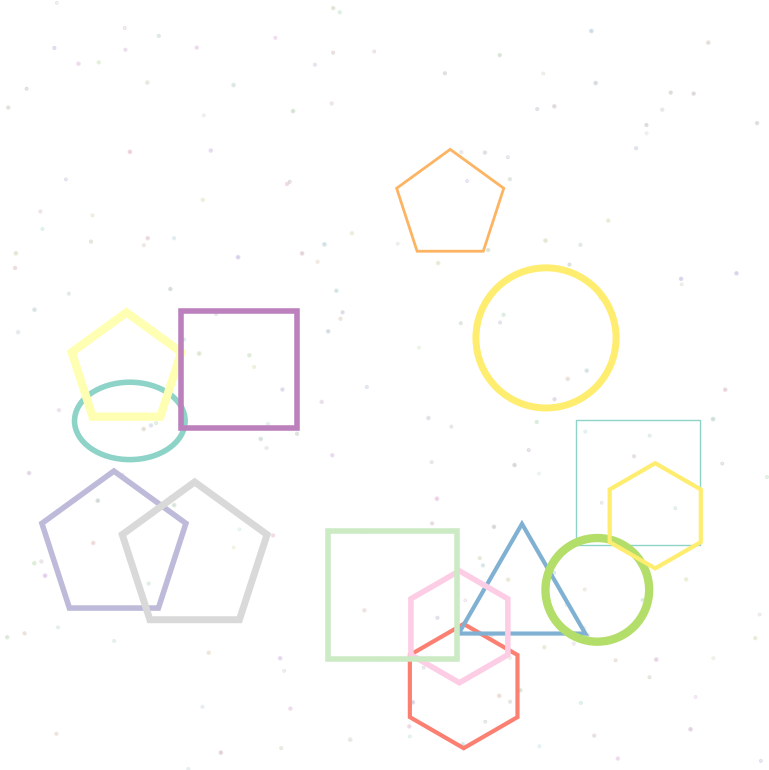[{"shape": "square", "thickness": 0.5, "radius": 0.4, "center": [0.829, 0.374]}, {"shape": "oval", "thickness": 2, "radius": 0.36, "center": [0.169, 0.453]}, {"shape": "pentagon", "thickness": 3, "radius": 0.37, "center": [0.164, 0.519]}, {"shape": "pentagon", "thickness": 2, "radius": 0.49, "center": [0.148, 0.29]}, {"shape": "hexagon", "thickness": 1.5, "radius": 0.4, "center": [0.602, 0.109]}, {"shape": "triangle", "thickness": 1.5, "radius": 0.47, "center": [0.678, 0.225]}, {"shape": "pentagon", "thickness": 1, "radius": 0.37, "center": [0.585, 0.733]}, {"shape": "circle", "thickness": 3, "radius": 0.34, "center": [0.776, 0.234]}, {"shape": "hexagon", "thickness": 2, "radius": 0.36, "center": [0.597, 0.186]}, {"shape": "pentagon", "thickness": 2.5, "radius": 0.49, "center": [0.253, 0.275]}, {"shape": "square", "thickness": 2, "radius": 0.38, "center": [0.311, 0.52]}, {"shape": "square", "thickness": 2, "radius": 0.42, "center": [0.51, 0.227]}, {"shape": "hexagon", "thickness": 1.5, "radius": 0.34, "center": [0.851, 0.33]}, {"shape": "circle", "thickness": 2.5, "radius": 0.46, "center": [0.709, 0.561]}]